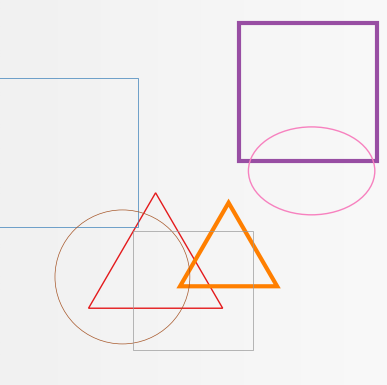[{"shape": "triangle", "thickness": 1, "radius": 1.0, "center": [0.402, 0.299]}, {"shape": "square", "thickness": 0.5, "radius": 0.97, "center": [0.161, 0.604]}, {"shape": "square", "thickness": 3, "radius": 0.89, "center": [0.795, 0.761]}, {"shape": "triangle", "thickness": 3, "radius": 0.72, "center": [0.59, 0.329]}, {"shape": "circle", "thickness": 0.5, "radius": 0.87, "center": [0.316, 0.281]}, {"shape": "oval", "thickness": 1, "radius": 0.82, "center": [0.804, 0.556]}, {"shape": "square", "thickness": 0.5, "radius": 0.78, "center": [0.497, 0.246]}]